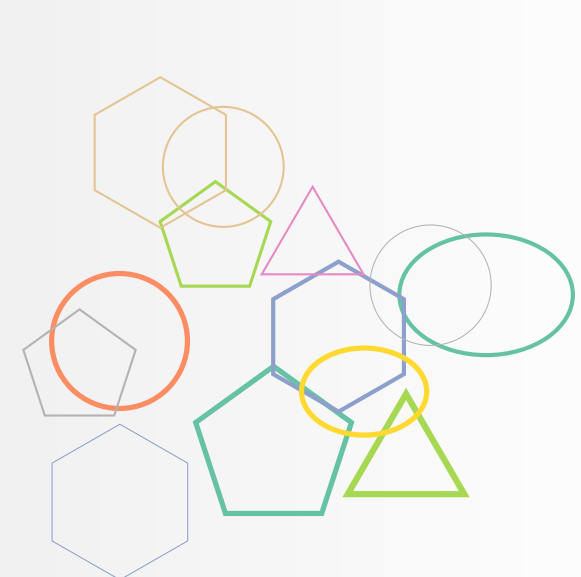[{"shape": "pentagon", "thickness": 2.5, "radius": 0.7, "center": [0.471, 0.224]}, {"shape": "oval", "thickness": 2, "radius": 0.75, "center": [0.836, 0.489]}, {"shape": "circle", "thickness": 2.5, "radius": 0.58, "center": [0.206, 0.409]}, {"shape": "hexagon", "thickness": 0.5, "radius": 0.67, "center": [0.206, 0.13]}, {"shape": "hexagon", "thickness": 2, "radius": 0.65, "center": [0.582, 0.416]}, {"shape": "triangle", "thickness": 1, "radius": 0.51, "center": [0.538, 0.575]}, {"shape": "pentagon", "thickness": 1.5, "radius": 0.5, "center": [0.371, 0.585]}, {"shape": "triangle", "thickness": 3, "radius": 0.58, "center": [0.699, 0.201]}, {"shape": "oval", "thickness": 2.5, "radius": 0.54, "center": [0.626, 0.321]}, {"shape": "hexagon", "thickness": 1, "radius": 0.65, "center": [0.276, 0.735]}, {"shape": "circle", "thickness": 1, "radius": 0.52, "center": [0.384, 0.71]}, {"shape": "circle", "thickness": 0.5, "radius": 0.52, "center": [0.741, 0.505]}, {"shape": "pentagon", "thickness": 1, "radius": 0.51, "center": [0.137, 0.362]}]